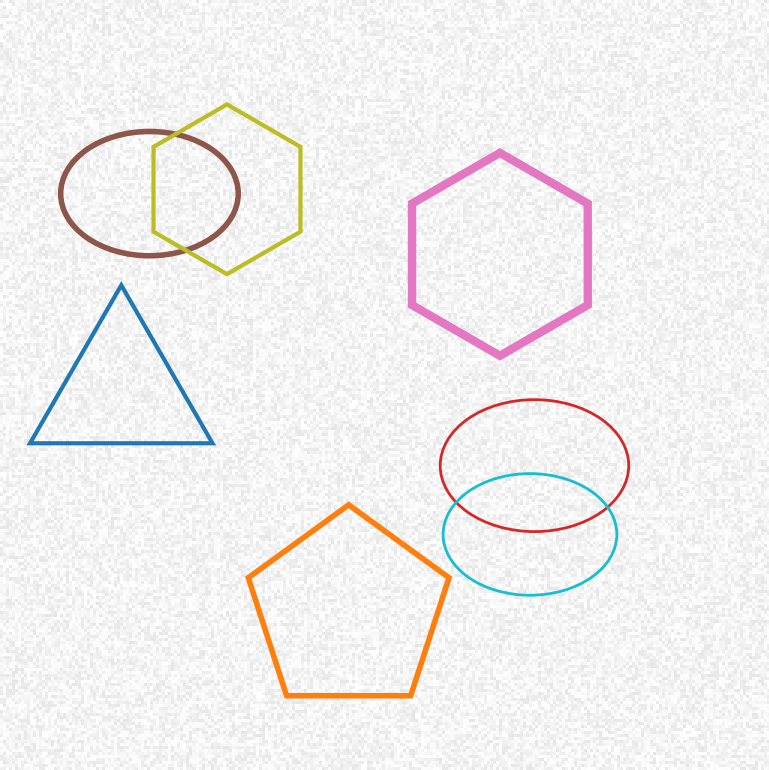[{"shape": "triangle", "thickness": 1.5, "radius": 0.68, "center": [0.158, 0.493]}, {"shape": "pentagon", "thickness": 2, "radius": 0.69, "center": [0.453, 0.207]}, {"shape": "oval", "thickness": 1, "radius": 0.61, "center": [0.694, 0.395]}, {"shape": "oval", "thickness": 2, "radius": 0.58, "center": [0.194, 0.749]}, {"shape": "hexagon", "thickness": 3, "radius": 0.66, "center": [0.649, 0.67]}, {"shape": "hexagon", "thickness": 1.5, "radius": 0.55, "center": [0.295, 0.754]}, {"shape": "oval", "thickness": 1, "radius": 0.56, "center": [0.688, 0.306]}]